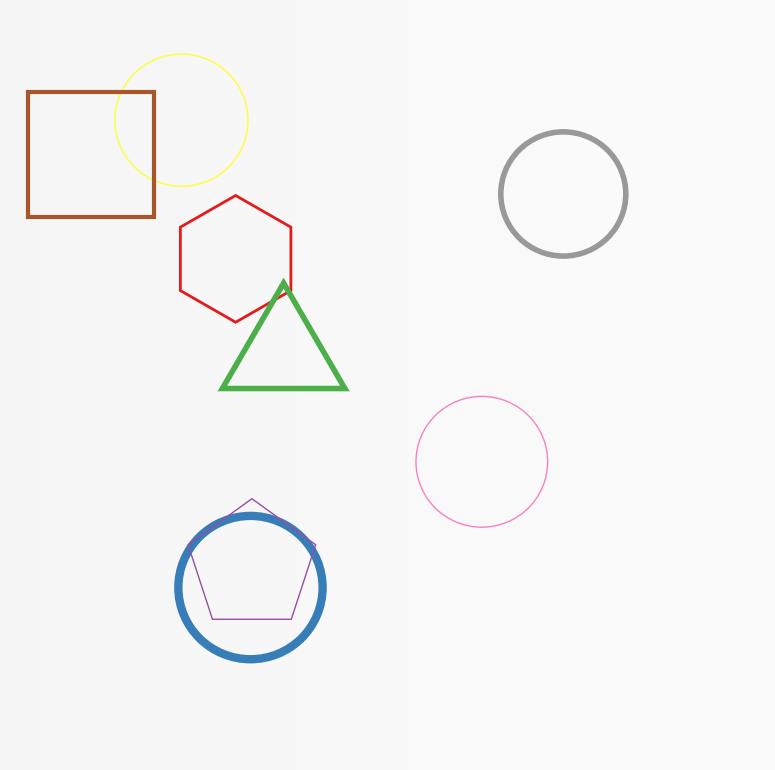[{"shape": "hexagon", "thickness": 1, "radius": 0.41, "center": [0.304, 0.664]}, {"shape": "circle", "thickness": 3, "radius": 0.47, "center": [0.323, 0.237]}, {"shape": "triangle", "thickness": 2, "radius": 0.46, "center": [0.366, 0.541]}, {"shape": "pentagon", "thickness": 0.5, "radius": 0.43, "center": [0.325, 0.266]}, {"shape": "circle", "thickness": 0.5, "radius": 0.43, "center": [0.234, 0.844]}, {"shape": "square", "thickness": 1.5, "radius": 0.41, "center": [0.118, 0.799]}, {"shape": "circle", "thickness": 0.5, "radius": 0.42, "center": [0.622, 0.4]}, {"shape": "circle", "thickness": 2, "radius": 0.4, "center": [0.727, 0.748]}]